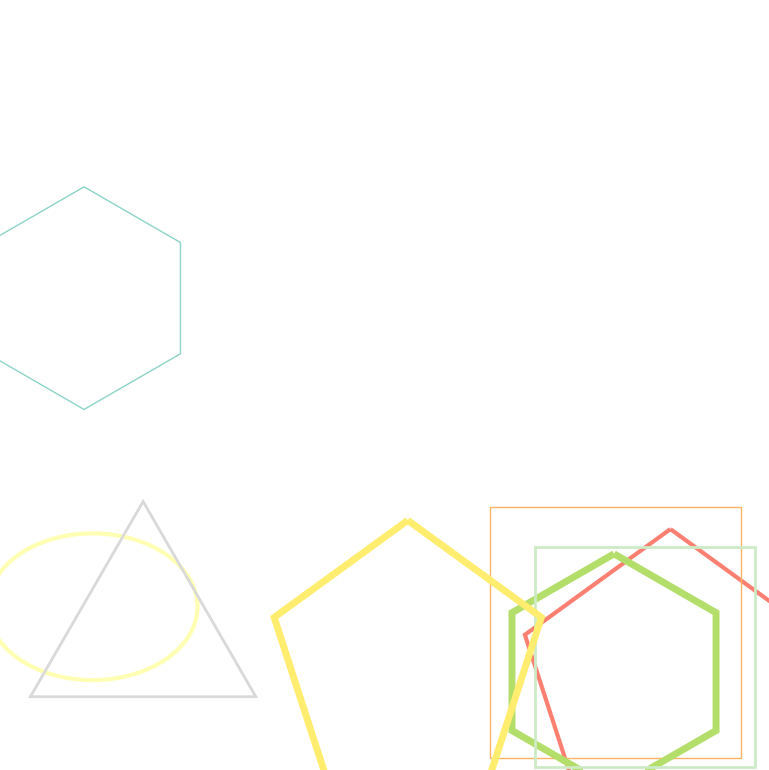[{"shape": "hexagon", "thickness": 0.5, "radius": 0.72, "center": [0.109, 0.613]}, {"shape": "oval", "thickness": 1.5, "radius": 0.68, "center": [0.12, 0.212]}, {"shape": "pentagon", "thickness": 1.5, "radius": 0.99, "center": [0.871, 0.114]}, {"shape": "square", "thickness": 0.5, "radius": 0.82, "center": [0.799, 0.179]}, {"shape": "hexagon", "thickness": 2.5, "radius": 0.77, "center": [0.797, 0.128]}, {"shape": "triangle", "thickness": 1, "radius": 0.85, "center": [0.186, 0.18]}, {"shape": "square", "thickness": 1, "radius": 0.71, "center": [0.837, 0.147]}, {"shape": "pentagon", "thickness": 2.5, "radius": 0.91, "center": [0.53, 0.142]}]